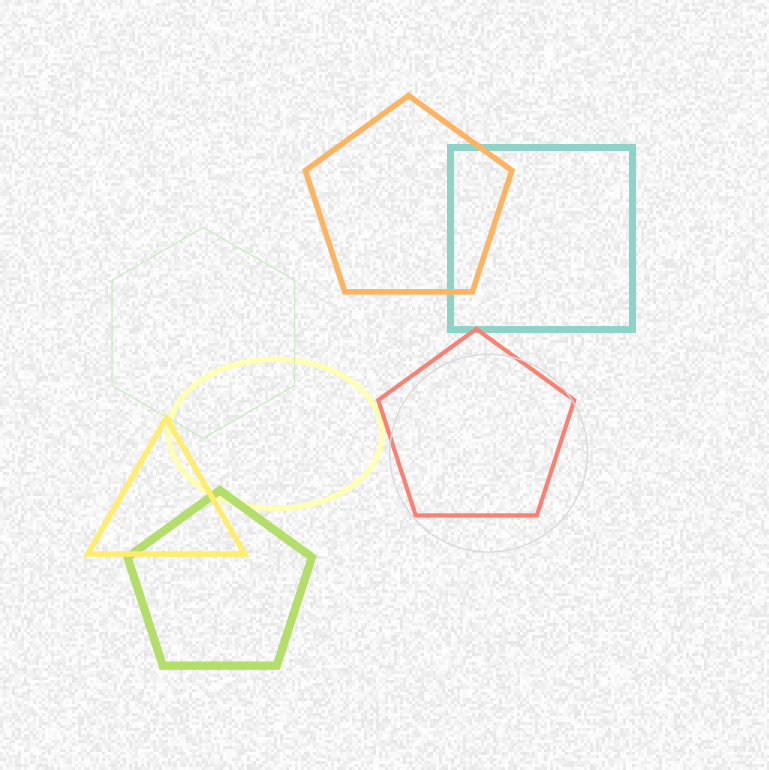[{"shape": "square", "thickness": 2.5, "radius": 0.59, "center": [0.703, 0.691]}, {"shape": "oval", "thickness": 2, "radius": 0.69, "center": [0.358, 0.436]}, {"shape": "pentagon", "thickness": 1.5, "radius": 0.67, "center": [0.619, 0.439]}, {"shape": "pentagon", "thickness": 2, "radius": 0.7, "center": [0.531, 0.735]}, {"shape": "pentagon", "thickness": 3, "radius": 0.63, "center": [0.285, 0.237]}, {"shape": "circle", "thickness": 0.5, "radius": 0.64, "center": [0.635, 0.411]}, {"shape": "hexagon", "thickness": 0.5, "radius": 0.68, "center": [0.264, 0.568]}, {"shape": "triangle", "thickness": 2, "radius": 0.59, "center": [0.216, 0.339]}]